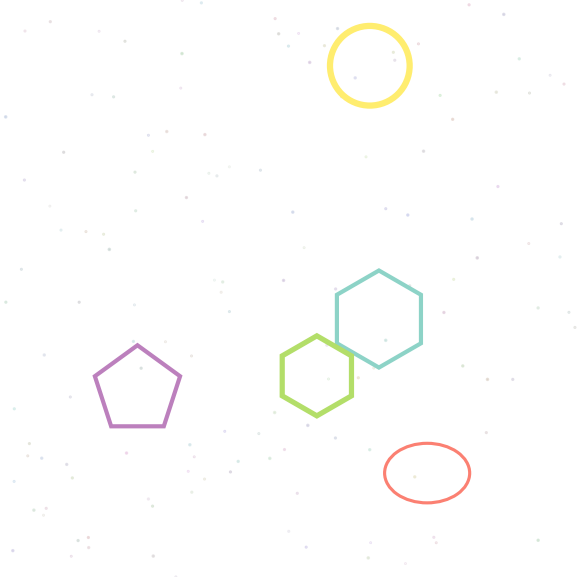[{"shape": "hexagon", "thickness": 2, "radius": 0.42, "center": [0.656, 0.447]}, {"shape": "oval", "thickness": 1.5, "radius": 0.37, "center": [0.74, 0.18]}, {"shape": "hexagon", "thickness": 2.5, "radius": 0.35, "center": [0.549, 0.348]}, {"shape": "pentagon", "thickness": 2, "radius": 0.39, "center": [0.238, 0.324]}, {"shape": "circle", "thickness": 3, "radius": 0.34, "center": [0.64, 0.885]}]